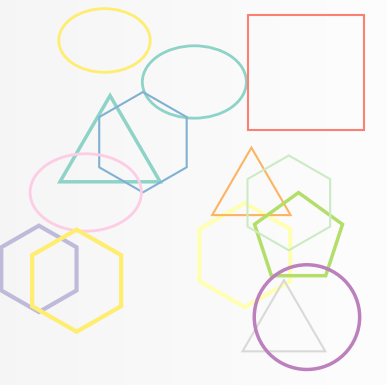[{"shape": "oval", "thickness": 2, "radius": 0.67, "center": [0.502, 0.787]}, {"shape": "triangle", "thickness": 2.5, "radius": 0.75, "center": [0.284, 0.602]}, {"shape": "hexagon", "thickness": 3, "radius": 0.68, "center": [0.632, 0.337]}, {"shape": "hexagon", "thickness": 3, "radius": 0.56, "center": [0.1, 0.302]}, {"shape": "square", "thickness": 1.5, "radius": 0.75, "center": [0.789, 0.811]}, {"shape": "hexagon", "thickness": 1.5, "radius": 0.65, "center": [0.369, 0.631]}, {"shape": "triangle", "thickness": 1.5, "radius": 0.58, "center": [0.649, 0.5]}, {"shape": "pentagon", "thickness": 2.5, "radius": 0.6, "center": [0.77, 0.38]}, {"shape": "oval", "thickness": 2, "radius": 0.72, "center": [0.221, 0.5]}, {"shape": "triangle", "thickness": 1.5, "radius": 0.62, "center": [0.733, 0.149]}, {"shape": "circle", "thickness": 2.5, "radius": 0.68, "center": [0.792, 0.176]}, {"shape": "hexagon", "thickness": 1.5, "radius": 0.62, "center": [0.745, 0.473]}, {"shape": "oval", "thickness": 2, "radius": 0.59, "center": [0.27, 0.895]}, {"shape": "hexagon", "thickness": 3, "radius": 0.66, "center": [0.198, 0.271]}]